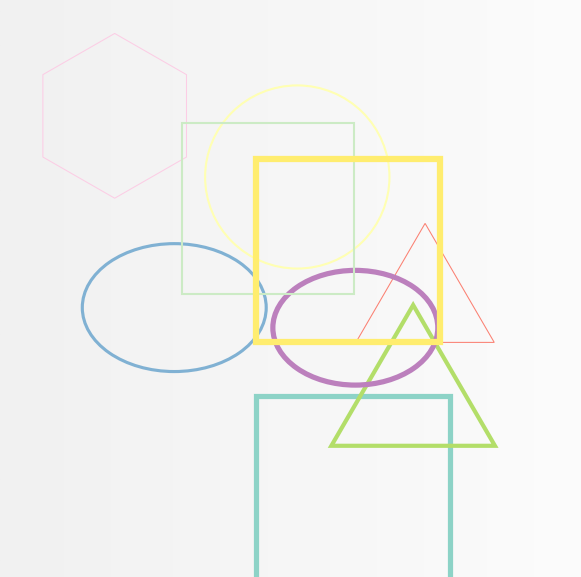[{"shape": "square", "thickness": 2.5, "radius": 0.84, "center": [0.608, 0.146]}, {"shape": "circle", "thickness": 1, "radius": 0.79, "center": [0.511, 0.693]}, {"shape": "triangle", "thickness": 0.5, "radius": 0.69, "center": [0.731, 0.475]}, {"shape": "oval", "thickness": 1.5, "radius": 0.79, "center": [0.3, 0.466]}, {"shape": "triangle", "thickness": 2, "radius": 0.81, "center": [0.711, 0.308]}, {"shape": "hexagon", "thickness": 0.5, "radius": 0.71, "center": [0.197, 0.799]}, {"shape": "oval", "thickness": 2.5, "radius": 0.71, "center": [0.611, 0.432]}, {"shape": "square", "thickness": 1, "radius": 0.74, "center": [0.461, 0.638]}, {"shape": "square", "thickness": 3, "radius": 0.79, "center": [0.599, 0.566]}]